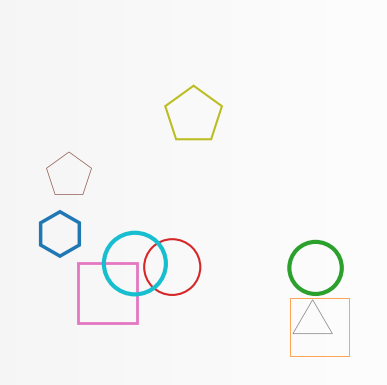[{"shape": "hexagon", "thickness": 2.5, "radius": 0.29, "center": [0.155, 0.392]}, {"shape": "square", "thickness": 0.5, "radius": 0.38, "center": [0.824, 0.151]}, {"shape": "circle", "thickness": 3, "radius": 0.34, "center": [0.814, 0.304]}, {"shape": "circle", "thickness": 1.5, "radius": 0.36, "center": [0.444, 0.306]}, {"shape": "pentagon", "thickness": 0.5, "radius": 0.31, "center": [0.178, 0.544]}, {"shape": "square", "thickness": 2, "radius": 0.38, "center": [0.277, 0.239]}, {"shape": "triangle", "thickness": 0.5, "radius": 0.29, "center": [0.807, 0.163]}, {"shape": "pentagon", "thickness": 1.5, "radius": 0.38, "center": [0.5, 0.7]}, {"shape": "circle", "thickness": 3, "radius": 0.4, "center": [0.348, 0.315]}]